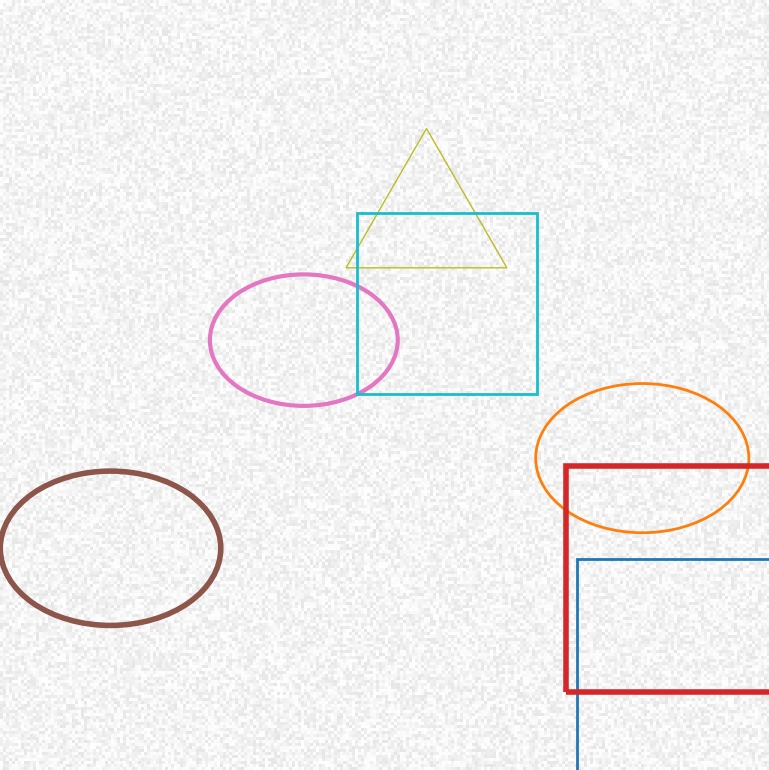[{"shape": "square", "thickness": 1, "radius": 0.69, "center": [0.887, 0.135]}, {"shape": "oval", "thickness": 1, "radius": 0.69, "center": [0.834, 0.405]}, {"shape": "square", "thickness": 2, "radius": 0.73, "center": [0.882, 0.248]}, {"shape": "oval", "thickness": 2, "radius": 0.72, "center": [0.144, 0.288]}, {"shape": "oval", "thickness": 1.5, "radius": 0.61, "center": [0.395, 0.558]}, {"shape": "triangle", "thickness": 0.5, "radius": 0.6, "center": [0.554, 0.712]}, {"shape": "square", "thickness": 1, "radius": 0.59, "center": [0.58, 0.606]}]